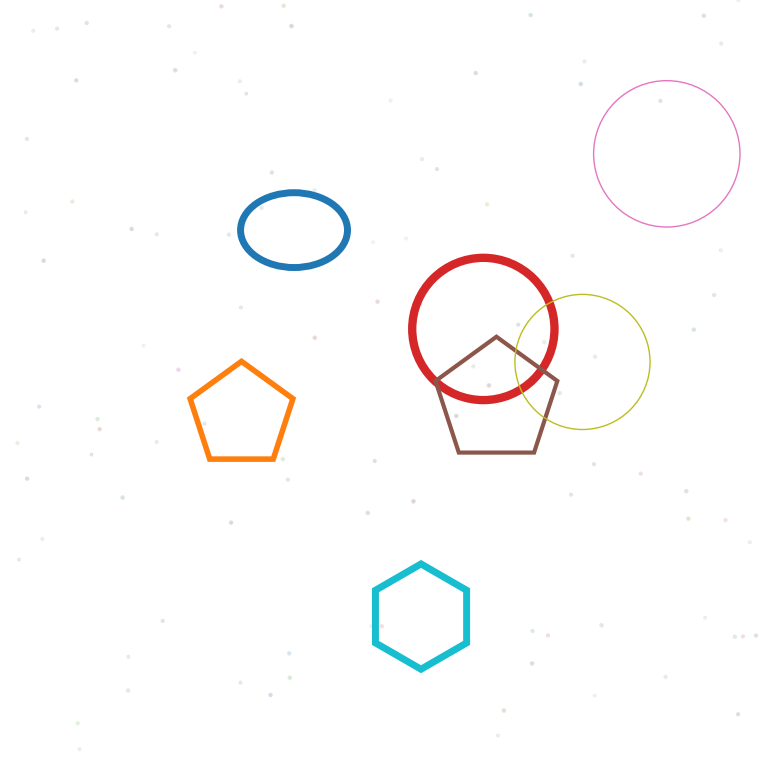[{"shape": "oval", "thickness": 2.5, "radius": 0.35, "center": [0.382, 0.701]}, {"shape": "pentagon", "thickness": 2, "radius": 0.35, "center": [0.314, 0.461]}, {"shape": "circle", "thickness": 3, "radius": 0.46, "center": [0.628, 0.573]}, {"shape": "pentagon", "thickness": 1.5, "radius": 0.42, "center": [0.645, 0.48]}, {"shape": "circle", "thickness": 0.5, "radius": 0.48, "center": [0.866, 0.8]}, {"shape": "circle", "thickness": 0.5, "radius": 0.44, "center": [0.756, 0.53]}, {"shape": "hexagon", "thickness": 2.5, "radius": 0.34, "center": [0.547, 0.199]}]